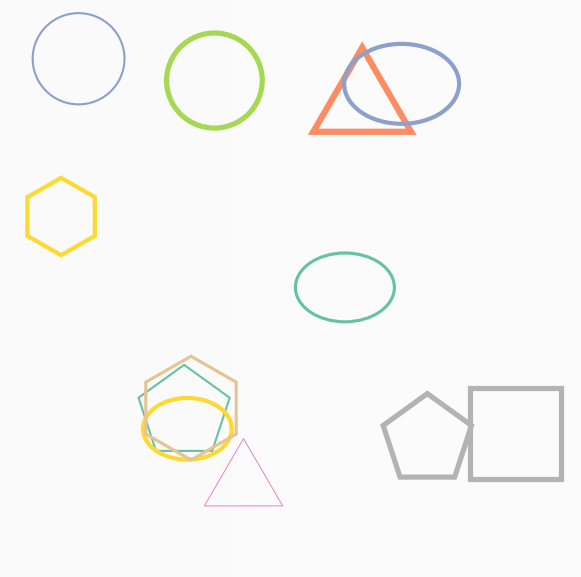[{"shape": "pentagon", "thickness": 1, "radius": 0.41, "center": [0.317, 0.285]}, {"shape": "oval", "thickness": 1.5, "radius": 0.43, "center": [0.593, 0.501]}, {"shape": "triangle", "thickness": 3, "radius": 0.49, "center": [0.623, 0.82]}, {"shape": "oval", "thickness": 2, "radius": 0.49, "center": [0.691, 0.854]}, {"shape": "circle", "thickness": 1, "radius": 0.39, "center": [0.135, 0.897]}, {"shape": "triangle", "thickness": 0.5, "radius": 0.39, "center": [0.419, 0.162]}, {"shape": "circle", "thickness": 2.5, "radius": 0.41, "center": [0.369, 0.86]}, {"shape": "oval", "thickness": 2, "radius": 0.38, "center": [0.322, 0.257]}, {"shape": "hexagon", "thickness": 2, "radius": 0.33, "center": [0.105, 0.624]}, {"shape": "hexagon", "thickness": 1.5, "radius": 0.45, "center": [0.329, 0.292]}, {"shape": "square", "thickness": 2.5, "radius": 0.39, "center": [0.887, 0.248]}, {"shape": "pentagon", "thickness": 2.5, "radius": 0.4, "center": [0.735, 0.238]}]